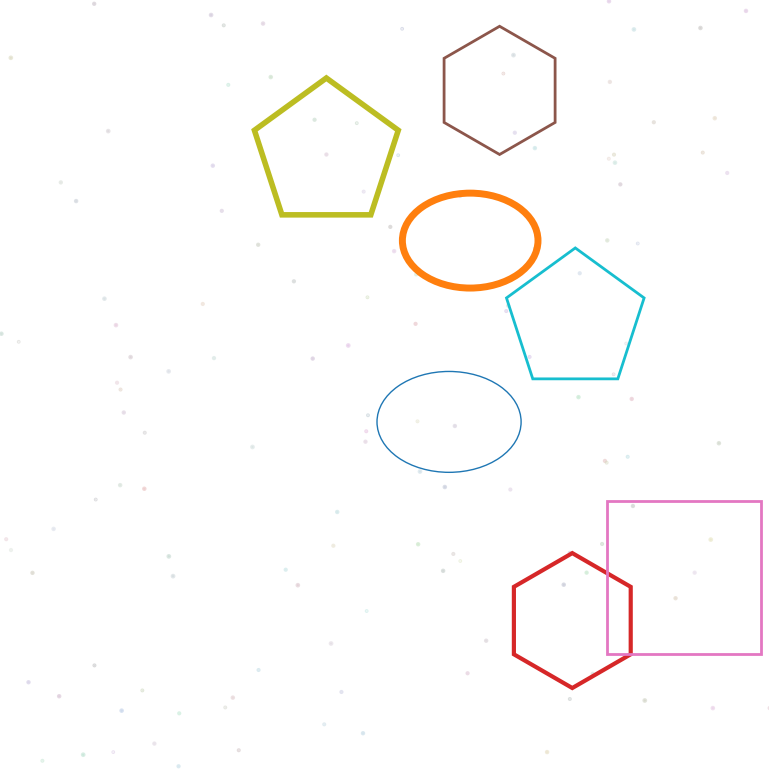[{"shape": "oval", "thickness": 0.5, "radius": 0.47, "center": [0.583, 0.452]}, {"shape": "oval", "thickness": 2.5, "radius": 0.44, "center": [0.611, 0.688]}, {"shape": "hexagon", "thickness": 1.5, "radius": 0.44, "center": [0.743, 0.194]}, {"shape": "hexagon", "thickness": 1, "radius": 0.42, "center": [0.649, 0.883]}, {"shape": "square", "thickness": 1, "radius": 0.5, "center": [0.888, 0.25]}, {"shape": "pentagon", "thickness": 2, "radius": 0.49, "center": [0.424, 0.8]}, {"shape": "pentagon", "thickness": 1, "radius": 0.47, "center": [0.747, 0.584]}]